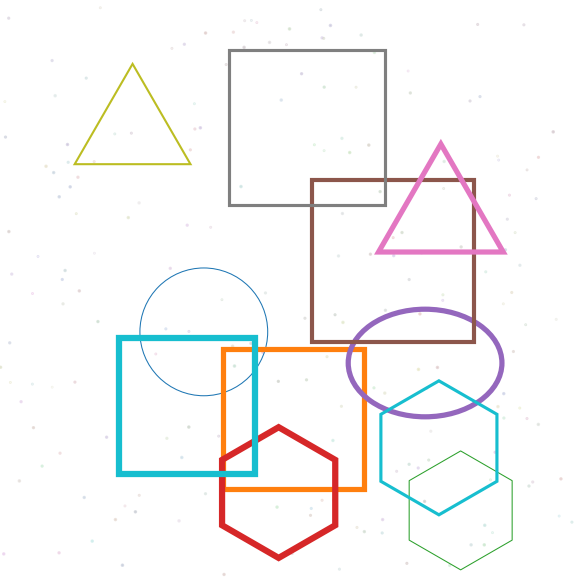[{"shape": "circle", "thickness": 0.5, "radius": 0.55, "center": [0.353, 0.424]}, {"shape": "square", "thickness": 2.5, "radius": 0.61, "center": [0.508, 0.274]}, {"shape": "hexagon", "thickness": 0.5, "radius": 0.51, "center": [0.798, 0.115]}, {"shape": "hexagon", "thickness": 3, "radius": 0.57, "center": [0.483, 0.146]}, {"shape": "oval", "thickness": 2.5, "radius": 0.67, "center": [0.736, 0.371]}, {"shape": "square", "thickness": 2, "radius": 0.7, "center": [0.68, 0.547]}, {"shape": "triangle", "thickness": 2.5, "radius": 0.62, "center": [0.763, 0.625]}, {"shape": "square", "thickness": 1.5, "radius": 0.67, "center": [0.532, 0.779]}, {"shape": "triangle", "thickness": 1, "radius": 0.58, "center": [0.23, 0.773]}, {"shape": "square", "thickness": 3, "radius": 0.59, "center": [0.324, 0.296]}, {"shape": "hexagon", "thickness": 1.5, "radius": 0.58, "center": [0.76, 0.224]}]